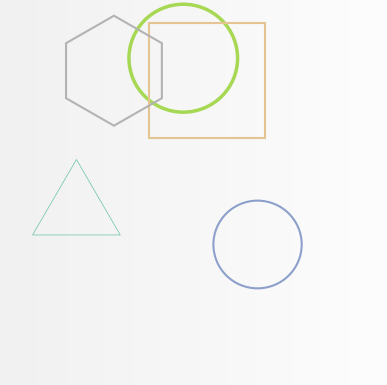[{"shape": "triangle", "thickness": 0.5, "radius": 0.65, "center": [0.197, 0.455]}, {"shape": "circle", "thickness": 1.5, "radius": 0.57, "center": [0.665, 0.365]}, {"shape": "circle", "thickness": 2.5, "radius": 0.7, "center": [0.473, 0.849]}, {"shape": "square", "thickness": 1.5, "radius": 0.75, "center": [0.535, 0.791]}, {"shape": "hexagon", "thickness": 1.5, "radius": 0.71, "center": [0.294, 0.816]}]